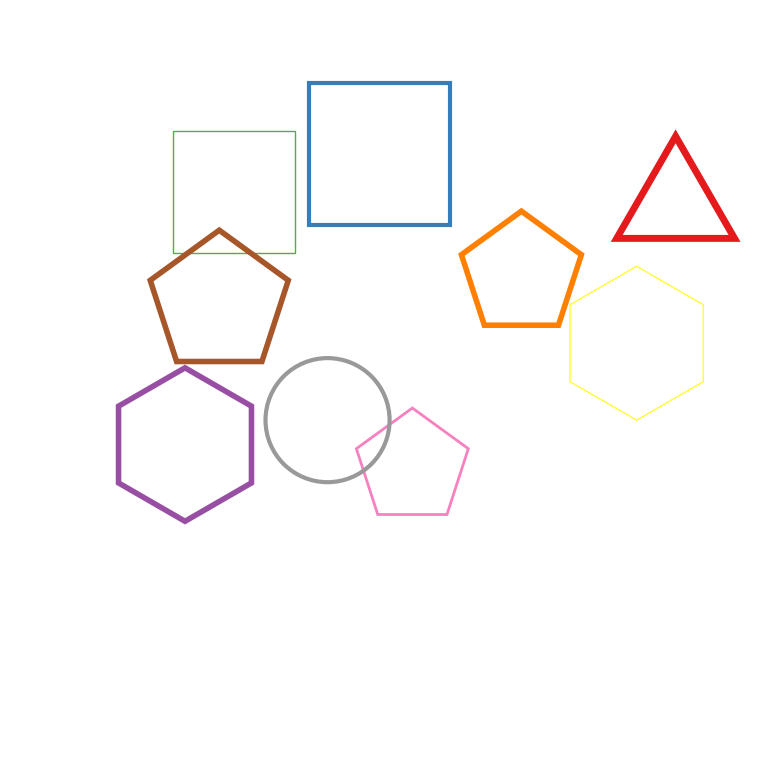[{"shape": "triangle", "thickness": 2.5, "radius": 0.44, "center": [0.877, 0.735]}, {"shape": "square", "thickness": 1.5, "radius": 0.46, "center": [0.493, 0.8]}, {"shape": "square", "thickness": 0.5, "radius": 0.4, "center": [0.304, 0.751]}, {"shape": "hexagon", "thickness": 2, "radius": 0.5, "center": [0.24, 0.423]}, {"shape": "pentagon", "thickness": 2, "radius": 0.41, "center": [0.677, 0.644]}, {"shape": "hexagon", "thickness": 0.5, "radius": 0.5, "center": [0.827, 0.554]}, {"shape": "pentagon", "thickness": 2, "radius": 0.47, "center": [0.285, 0.607]}, {"shape": "pentagon", "thickness": 1, "radius": 0.38, "center": [0.536, 0.394]}, {"shape": "circle", "thickness": 1.5, "radius": 0.4, "center": [0.425, 0.454]}]